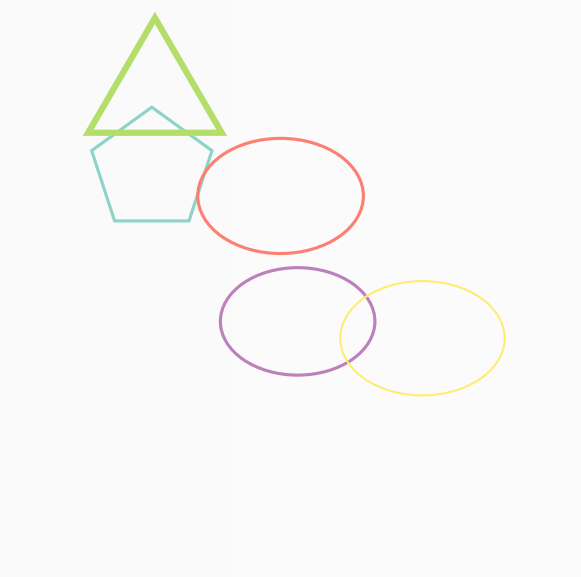[{"shape": "pentagon", "thickness": 1.5, "radius": 0.54, "center": [0.261, 0.705]}, {"shape": "oval", "thickness": 1.5, "radius": 0.71, "center": [0.483, 0.66]}, {"shape": "triangle", "thickness": 3, "radius": 0.66, "center": [0.267, 0.836]}, {"shape": "oval", "thickness": 1.5, "radius": 0.66, "center": [0.512, 0.443]}, {"shape": "oval", "thickness": 1, "radius": 0.71, "center": [0.727, 0.413]}]